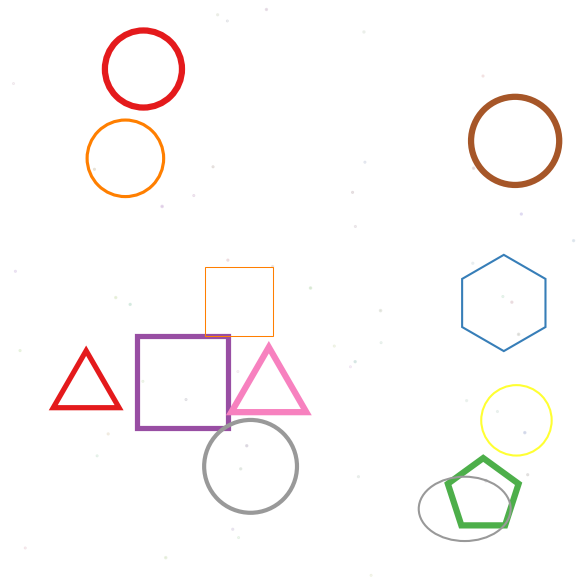[{"shape": "circle", "thickness": 3, "radius": 0.33, "center": [0.248, 0.88]}, {"shape": "triangle", "thickness": 2.5, "radius": 0.33, "center": [0.149, 0.326]}, {"shape": "hexagon", "thickness": 1, "radius": 0.42, "center": [0.872, 0.475]}, {"shape": "pentagon", "thickness": 3, "radius": 0.32, "center": [0.837, 0.142]}, {"shape": "square", "thickness": 2.5, "radius": 0.4, "center": [0.316, 0.337]}, {"shape": "circle", "thickness": 1.5, "radius": 0.33, "center": [0.217, 0.725]}, {"shape": "square", "thickness": 0.5, "radius": 0.3, "center": [0.414, 0.477]}, {"shape": "circle", "thickness": 1, "radius": 0.3, "center": [0.894, 0.271]}, {"shape": "circle", "thickness": 3, "radius": 0.38, "center": [0.892, 0.755]}, {"shape": "triangle", "thickness": 3, "radius": 0.37, "center": [0.466, 0.323]}, {"shape": "oval", "thickness": 1, "radius": 0.4, "center": [0.805, 0.118]}, {"shape": "circle", "thickness": 2, "radius": 0.4, "center": [0.434, 0.192]}]